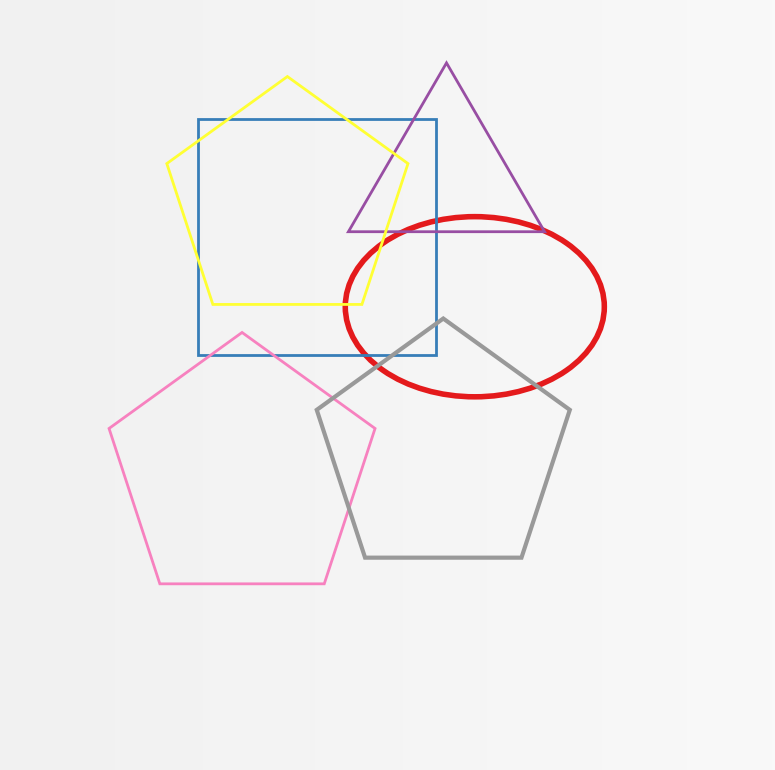[{"shape": "oval", "thickness": 2, "radius": 0.84, "center": [0.613, 0.602]}, {"shape": "square", "thickness": 1, "radius": 0.77, "center": [0.409, 0.693]}, {"shape": "triangle", "thickness": 1, "radius": 0.73, "center": [0.576, 0.772]}, {"shape": "pentagon", "thickness": 1, "radius": 0.82, "center": [0.371, 0.737]}, {"shape": "pentagon", "thickness": 1, "radius": 0.9, "center": [0.312, 0.388]}, {"shape": "pentagon", "thickness": 1.5, "radius": 0.86, "center": [0.572, 0.415]}]